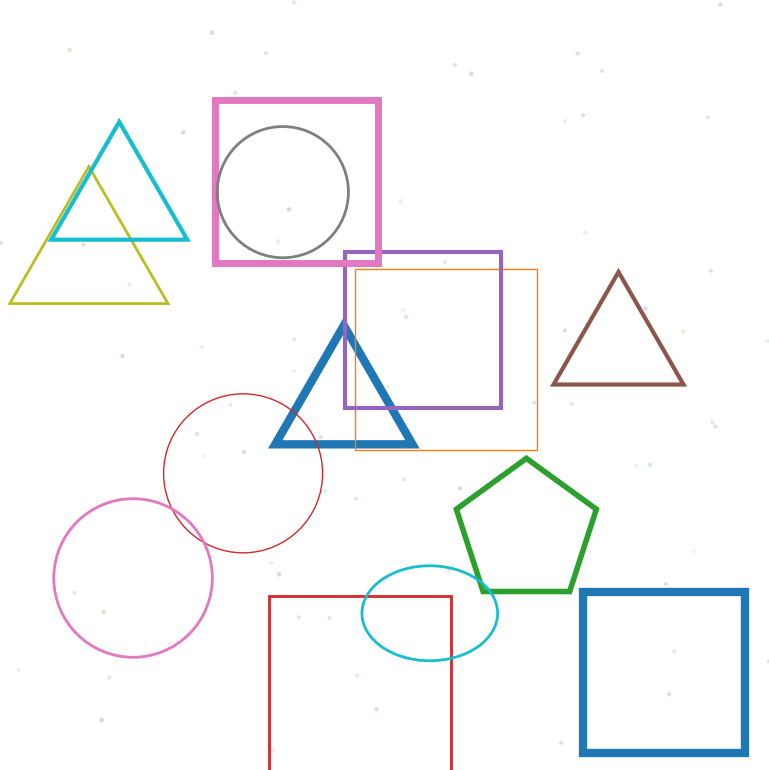[{"shape": "square", "thickness": 3, "radius": 0.52, "center": [0.862, 0.127]}, {"shape": "triangle", "thickness": 3, "radius": 0.51, "center": [0.447, 0.474]}, {"shape": "square", "thickness": 0.5, "radius": 0.59, "center": [0.579, 0.533]}, {"shape": "pentagon", "thickness": 2, "radius": 0.48, "center": [0.684, 0.309]}, {"shape": "circle", "thickness": 0.5, "radius": 0.52, "center": [0.316, 0.385]}, {"shape": "square", "thickness": 1, "radius": 0.59, "center": [0.467, 0.107]}, {"shape": "square", "thickness": 1.5, "radius": 0.51, "center": [0.549, 0.571]}, {"shape": "triangle", "thickness": 1.5, "radius": 0.49, "center": [0.803, 0.549]}, {"shape": "square", "thickness": 2.5, "radius": 0.53, "center": [0.385, 0.764]}, {"shape": "circle", "thickness": 1, "radius": 0.51, "center": [0.173, 0.249]}, {"shape": "circle", "thickness": 1, "radius": 0.43, "center": [0.367, 0.75]}, {"shape": "triangle", "thickness": 1, "radius": 0.59, "center": [0.115, 0.665]}, {"shape": "oval", "thickness": 1, "radius": 0.44, "center": [0.558, 0.204]}, {"shape": "triangle", "thickness": 1.5, "radius": 0.51, "center": [0.155, 0.74]}]